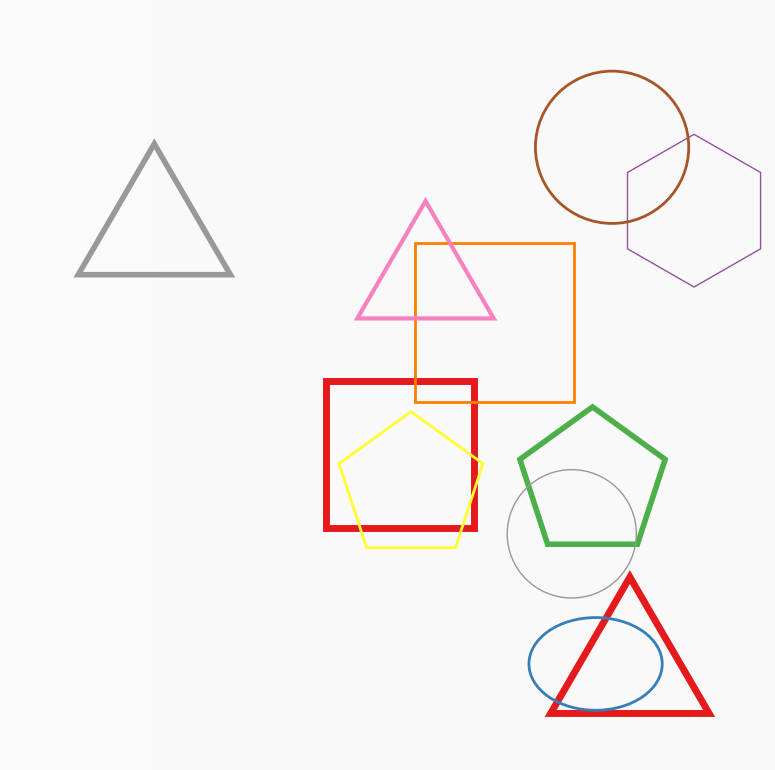[{"shape": "triangle", "thickness": 2.5, "radius": 0.59, "center": [0.813, 0.132]}, {"shape": "square", "thickness": 2.5, "radius": 0.48, "center": [0.516, 0.409]}, {"shape": "oval", "thickness": 1, "radius": 0.43, "center": [0.768, 0.138]}, {"shape": "pentagon", "thickness": 2, "radius": 0.49, "center": [0.765, 0.373]}, {"shape": "hexagon", "thickness": 0.5, "radius": 0.5, "center": [0.896, 0.726]}, {"shape": "square", "thickness": 1, "radius": 0.51, "center": [0.638, 0.581]}, {"shape": "pentagon", "thickness": 1, "radius": 0.49, "center": [0.53, 0.368]}, {"shape": "circle", "thickness": 1, "radius": 0.49, "center": [0.79, 0.809]}, {"shape": "triangle", "thickness": 1.5, "radius": 0.51, "center": [0.549, 0.637]}, {"shape": "triangle", "thickness": 2, "radius": 0.57, "center": [0.199, 0.7]}, {"shape": "circle", "thickness": 0.5, "radius": 0.42, "center": [0.738, 0.307]}]